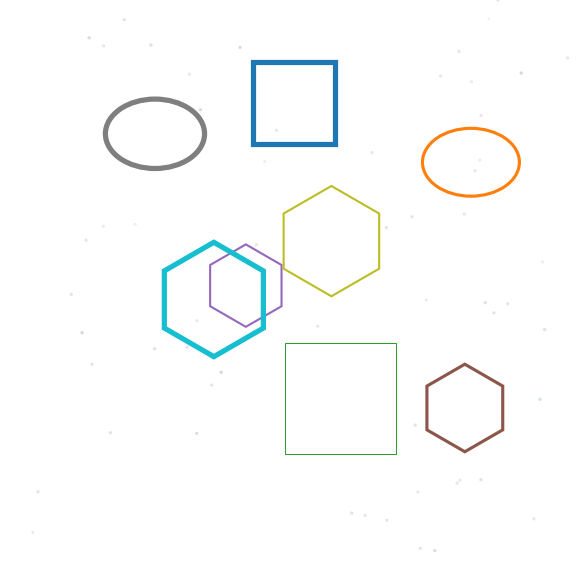[{"shape": "square", "thickness": 2.5, "radius": 0.36, "center": [0.509, 0.821]}, {"shape": "oval", "thickness": 1.5, "radius": 0.42, "center": [0.815, 0.718]}, {"shape": "square", "thickness": 0.5, "radius": 0.48, "center": [0.589, 0.309]}, {"shape": "hexagon", "thickness": 1, "radius": 0.36, "center": [0.426, 0.505]}, {"shape": "hexagon", "thickness": 1.5, "radius": 0.38, "center": [0.805, 0.293]}, {"shape": "oval", "thickness": 2.5, "radius": 0.43, "center": [0.268, 0.767]}, {"shape": "hexagon", "thickness": 1, "radius": 0.48, "center": [0.574, 0.582]}, {"shape": "hexagon", "thickness": 2.5, "radius": 0.5, "center": [0.37, 0.481]}]